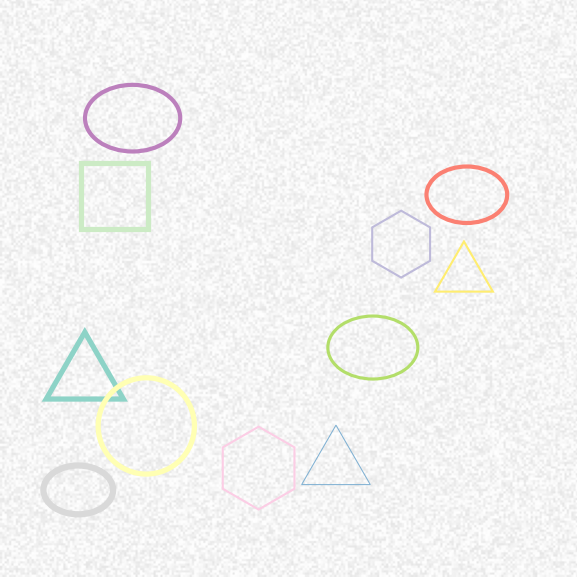[{"shape": "triangle", "thickness": 2.5, "radius": 0.39, "center": [0.147, 0.347]}, {"shape": "circle", "thickness": 2.5, "radius": 0.42, "center": [0.253, 0.262]}, {"shape": "hexagon", "thickness": 1, "radius": 0.29, "center": [0.695, 0.576]}, {"shape": "oval", "thickness": 2, "radius": 0.35, "center": [0.808, 0.662]}, {"shape": "triangle", "thickness": 0.5, "radius": 0.34, "center": [0.582, 0.194]}, {"shape": "oval", "thickness": 1.5, "radius": 0.39, "center": [0.646, 0.397]}, {"shape": "hexagon", "thickness": 1, "radius": 0.36, "center": [0.448, 0.189]}, {"shape": "oval", "thickness": 3, "radius": 0.3, "center": [0.136, 0.151]}, {"shape": "oval", "thickness": 2, "radius": 0.41, "center": [0.23, 0.795]}, {"shape": "square", "thickness": 2.5, "radius": 0.29, "center": [0.198, 0.66]}, {"shape": "triangle", "thickness": 1, "radius": 0.29, "center": [0.803, 0.523]}]